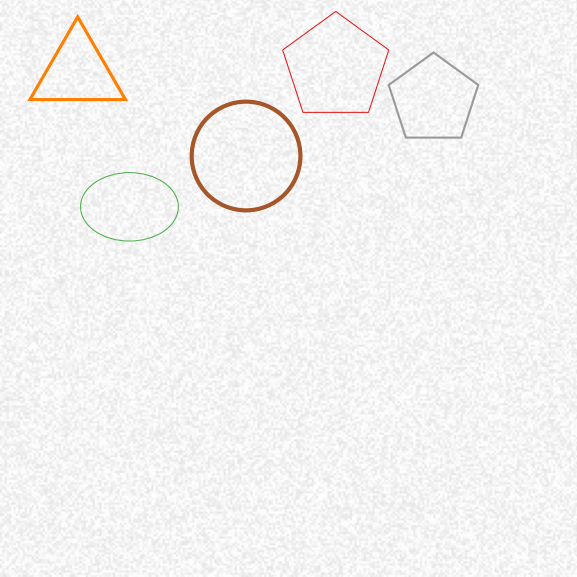[{"shape": "pentagon", "thickness": 0.5, "radius": 0.48, "center": [0.581, 0.883]}, {"shape": "oval", "thickness": 0.5, "radius": 0.42, "center": [0.224, 0.641]}, {"shape": "triangle", "thickness": 1.5, "radius": 0.48, "center": [0.135, 0.874]}, {"shape": "circle", "thickness": 2, "radius": 0.47, "center": [0.426, 0.729]}, {"shape": "pentagon", "thickness": 1, "radius": 0.41, "center": [0.751, 0.827]}]